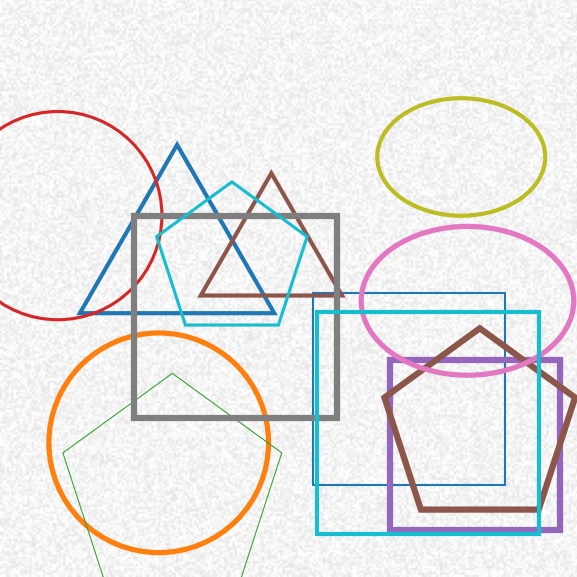[{"shape": "square", "thickness": 1, "radius": 0.83, "center": [0.708, 0.325]}, {"shape": "triangle", "thickness": 2, "radius": 0.97, "center": [0.307, 0.554]}, {"shape": "circle", "thickness": 2.5, "radius": 0.95, "center": [0.275, 0.232]}, {"shape": "pentagon", "thickness": 0.5, "radius": 1.0, "center": [0.298, 0.153]}, {"shape": "circle", "thickness": 1.5, "radius": 0.9, "center": [0.1, 0.626]}, {"shape": "square", "thickness": 3, "radius": 0.73, "center": [0.822, 0.229]}, {"shape": "triangle", "thickness": 2, "radius": 0.71, "center": [0.47, 0.558]}, {"shape": "pentagon", "thickness": 3, "radius": 0.87, "center": [0.831, 0.257]}, {"shape": "oval", "thickness": 2.5, "radius": 0.92, "center": [0.81, 0.478]}, {"shape": "square", "thickness": 3, "radius": 0.88, "center": [0.407, 0.45]}, {"shape": "oval", "thickness": 2, "radius": 0.73, "center": [0.799, 0.727]}, {"shape": "square", "thickness": 2, "radius": 0.96, "center": [0.741, 0.267]}, {"shape": "pentagon", "thickness": 1.5, "radius": 0.68, "center": [0.402, 0.547]}]